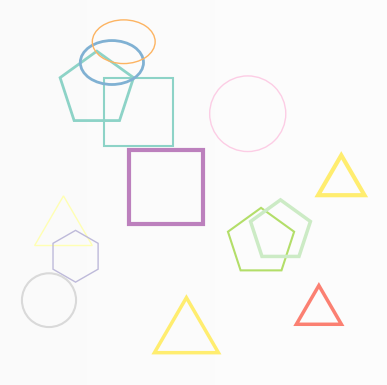[{"shape": "pentagon", "thickness": 2, "radius": 0.5, "center": [0.25, 0.767]}, {"shape": "square", "thickness": 1.5, "radius": 0.44, "center": [0.358, 0.709]}, {"shape": "triangle", "thickness": 1, "radius": 0.43, "center": [0.164, 0.405]}, {"shape": "hexagon", "thickness": 1, "radius": 0.34, "center": [0.195, 0.334]}, {"shape": "triangle", "thickness": 2.5, "radius": 0.34, "center": [0.823, 0.191]}, {"shape": "oval", "thickness": 2, "radius": 0.41, "center": [0.289, 0.838]}, {"shape": "oval", "thickness": 1, "radius": 0.41, "center": [0.319, 0.892]}, {"shape": "pentagon", "thickness": 1.5, "radius": 0.45, "center": [0.674, 0.37]}, {"shape": "circle", "thickness": 1, "radius": 0.49, "center": [0.639, 0.705]}, {"shape": "circle", "thickness": 1.5, "radius": 0.35, "center": [0.126, 0.22]}, {"shape": "square", "thickness": 3, "radius": 0.48, "center": [0.428, 0.515]}, {"shape": "pentagon", "thickness": 2.5, "radius": 0.41, "center": [0.724, 0.4]}, {"shape": "triangle", "thickness": 2.5, "radius": 0.48, "center": [0.481, 0.132]}, {"shape": "triangle", "thickness": 3, "radius": 0.35, "center": [0.881, 0.528]}]